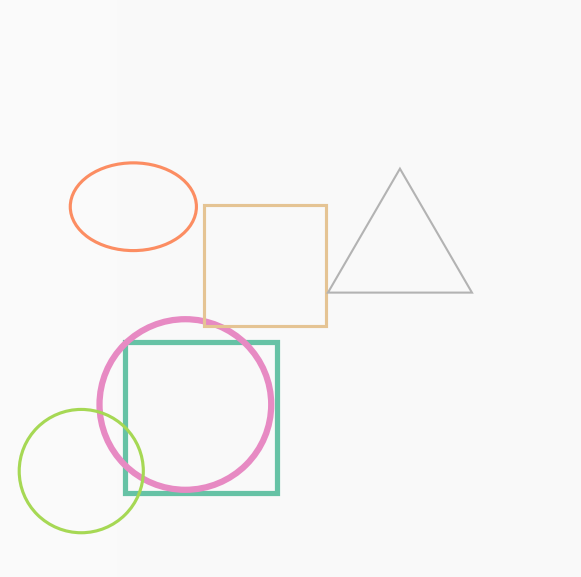[{"shape": "square", "thickness": 2.5, "radius": 0.65, "center": [0.346, 0.276]}, {"shape": "oval", "thickness": 1.5, "radius": 0.54, "center": [0.229, 0.641]}, {"shape": "circle", "thickness": 3, "radius": 0.74, "center": [0.319, 0.299]}, {"shape": "circle", "thickness": 1.5, "radius": 0.53, "center": [0.14, 0.183]}, {"shape": "square", "thickness": 1.5, "radius": 0.52, "center": [0.457, 0.539]}, {"shape": "triangle", "thickness": 1, "radius": 0.72, "center": [0.688, 0.564]}]